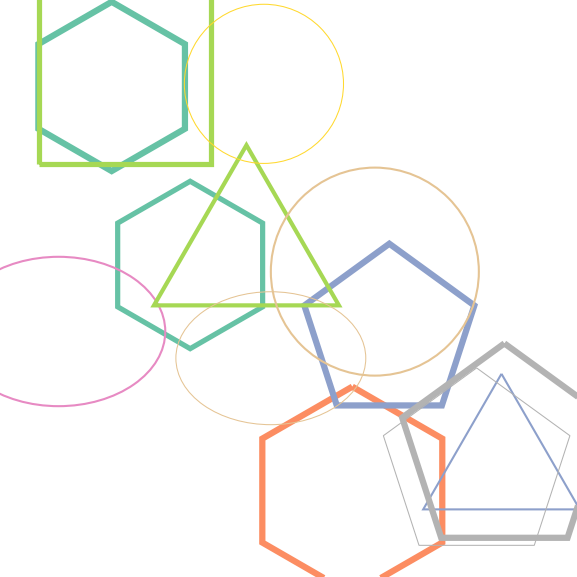[{"shape": "hexagon", "thickness": 3, "radius": 0.73, "center": [0.193, 0.849]}, {"shape": "hexagon", "thickness": 2.5, "radius": 0.72, "center": [0.329, 0.54]}, {"shape": "hexagon", "thickness": 3, "radius": 0.9, "center": [0.61, 0.15]}, {"shape": "pentagon", "thickness": 3, "radius": 0.77, "center": [0.674, 0.422]}, {"shape": "triangle", "thickness": 1, "radius": 0.78, "center": [0.868, 0.195]}, {"shape": "oval", "thickness": 1, "radius": 0.92, "center": [0.101, 0.425]}, {"shape": "triangle", "thickness": 2, "radius": 0.92, "center": [0.427, 0.563]}, {"shape": "square", "thickness": 2.5, "radius": 0.74, "center": [0.216, 0.865]}, {"shape": "circle", "thickness": 0.5, "radius": 0.69, "center": [0.457, 0.854]}, {"shape": "oval", "thickness": 0.5, "radius": 0.82, "center": [0.469, 0.379]}, {"shape": "circle", "thickness": 1, "radius": 0.9, "center": [0.649, 0.529]}, {"shape": "pentagon", "thickness": 3, "radius": 0.93, "center": [0.873, 0.218]}, {"shape": "pentagon", "thickness": 0.5, "radius": 0.85, "center": [0.825, 0.192]}]